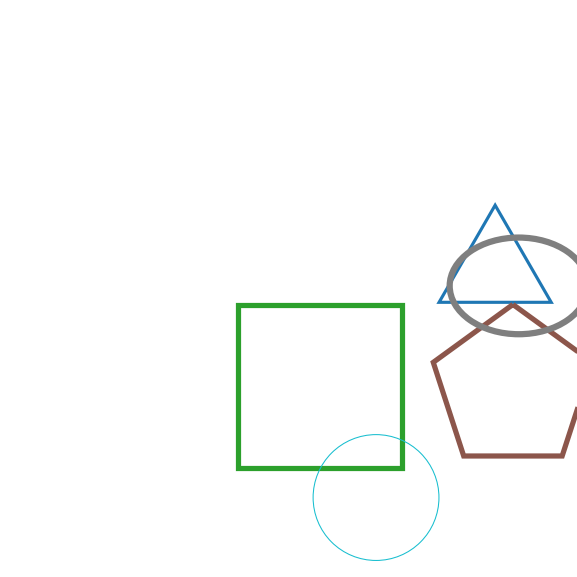[{"shape": "triangle", "thickness": 1.5, "radius": 0.56, "center": [0.857, 0.532]}, {"shape": "square", "thickness": 2.5, "radius": 0.71, "center": [0.554, 0.33]}, {"shape": "pentagon", "thickness": 2.5, "radius": 0.73, "center": [0.888, 0.327]}, {"shape": "oval", "thickness": 3, "radius": 0.6, "center": [0.898, 0.504]}, {"shape": "circle", "thickness": 0.5, "radius": 0.54, "center": [0.651, 0.138]}]